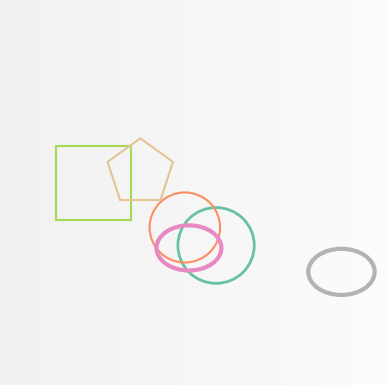[{"shape": "circle", "thickness": 2, "radius": 0.49, "center": [0.558, 0.362]}, {"shape": "circle", "thickness": 1.5, "radius": 0.45, "center": [0.477, 0.409]}, {"shape": "oval", "thickness": 3, "radius": 0.42, "center": [0.488, 0.356]}, {"shape": "square", "thickness": 1.5, "radius": 0.48, "center": [0.242, 0.525]}, {"shape": "pentagon", "thickness": 1.5, "radius": 0.44, "center": [0.362, 0.552]}, {"shape": "oval", "thickness": 3, "radius": 0.43, "center": [0.881, 0.294]}]